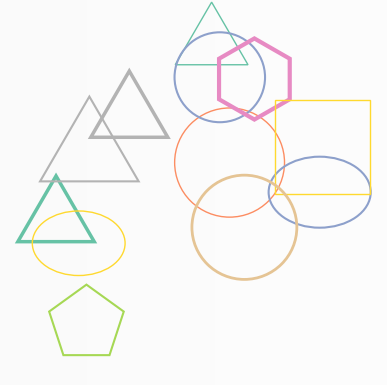[{"shape": "triangle", "thickness": 2.5, "radius": 0.57, "center": [0.145, 0.429]}, {"shape": "triangle", "thickness": 1, "radius": 0.54, "center": [0.546, 0.886]}, {"shape": "circle", "thickness": 1, "radius": 0.71, "center": [0.592, 0.578]}, {"shape": "oval", "thickness": 1.5, "radius": 0.66, "center": [0.825, 0.501]}, {"shape": "circle", "thickness": 1.5, "radius": 0.58, "center": [0.567, 0.799]}, {"shape": "hexagon", "thickness": 3, "radius": 0.53, "center": [0.656, 0.795]}, {"shape": "pentagon", "thickness": 1.5, "radius": 0.51, "center": [0.223, 0.159]}, {"shape": "square", "thickness": 1, "radius": 0.61, "center": [0.832, 0.618]}, {"shape": "oval", "thickness": 1, "radius": 0.6, "center": [0.203, 0.368]}, {"shape": "circle", "thickness": 2, "radius": 0.68, "center": [0.631, 0.41]}, {"shape": "triangle", "thickness": 1.5, "radius": 0.73, "center": [0.231, 0.602]}, {"shape": "triangle", "thickness": 2.5, "radius": 0.57, "center": [0.334, 0.701]}]